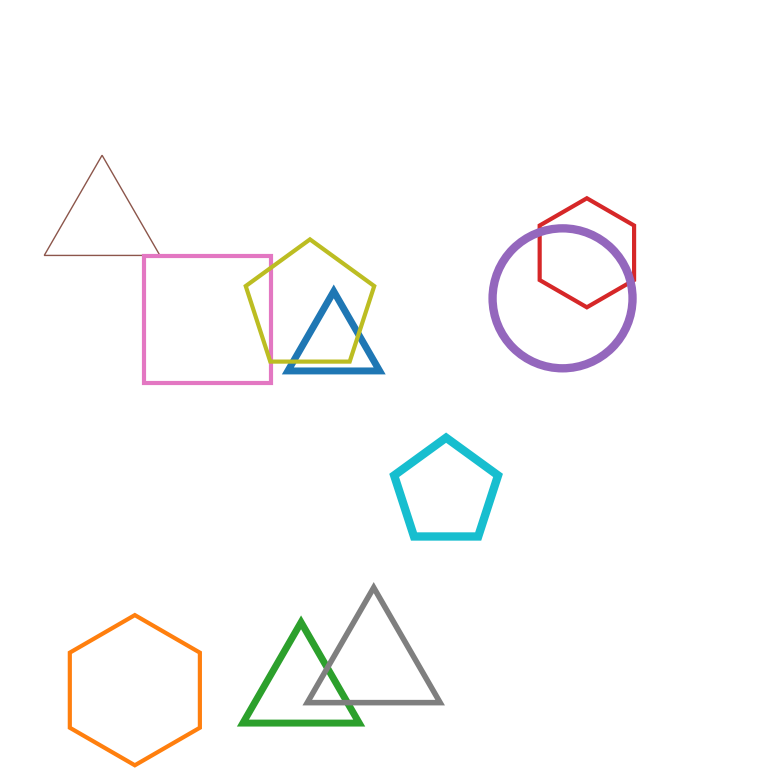[{"shape": "triangle", "thickness": 2.5, "radius": 0.34, "center": [0.433, 0.553]}, {"shape": "hexagon", "thickness": 1.5, "radius": 0.49, "center": [0.175, 0.104]}, {"shape": "triangle", "thickness": 2.5, "radius": 0.44, "center": [0.391, 0.105]}, {"shape": "hexagon", "thickness": 1.5, "radius": 0.35, "center": [0.762, 0.672]}, {"shape": "circle", "thickness": 3, "radius": 0.45, "center": [0.731, 0.613]}, {"shape": "triangle", "thickness": 0.5, "radius": 0.43, "center": [0.133, 0.712]}, {"shape": "square", "thickness": 1.5, "radius": 0.41, "center": [0.269, 0.585]}, {"shape": "triangle", "thickness": 2, "radius": 0.5, "center": [0.485, 0.137]}, {"shape": "pentagon", "thickness": 1.5, "radius": 0.44, "center": [0.403, 0.601]}, {"shape": "pentagon", "thickness": 3, "radius": 0.35, "center": [0.579, 0.361]}]